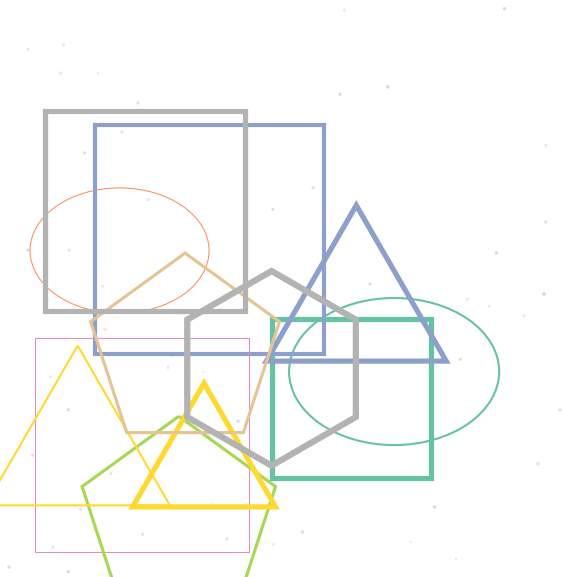[{"shape": "square", "thickness": 2.5, "radius": 0.69, "center": [0.609, 0.309]}, {"shape": "oval", "thickness": 1, "radius": 0.91, "center": [0.682, 0.356]}, {"shape": "oval", "thickness": 0.5, "radius": 0.77, "center": [0.207, 0.565]}, {"shape": "triangle", "thickness": 2.5, "radius": 0.9, "center": [0.617, 0.464]}, {"shape": "square", "thickness": 2, "radius": 0.99, "center": [0.363, 0.584]}, {"shape": "square", "thickness": 0.5, "radius": 0.93, "center": [0.246, 0.229]}, {"shape": "pentagon", "thickness": 1.5, "radius": 0.88, "center": [0.31, 0.102]}, {"shape": "triangle", "thickness": 2.5, "radius": 0.71, "center": [0.353, 0.193]}, {"shape": "triangle", "thickness": 1, "radius": 0.92, "center": [0.134, 0.216]}, {"shape": "pentagon", "thickness": 1.5, "radius": 0.86, "center": [0.32, 0.389]}, {"shape": "square", "thickness": 2.5, "radius": 0.87, "center": [0.251, 0.634]}, {"shape": "hexagon", "thickness": 3, "radius": 0.84, "center": [0.47, 0.361]}]